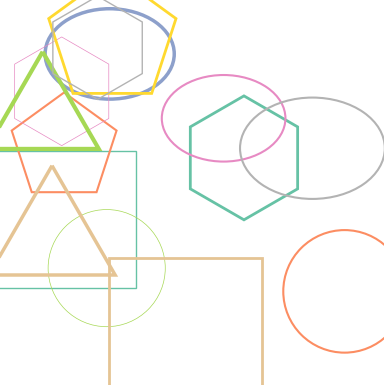[{"shape": "square", "thickness": 1, "radius": 0.89, "center": [0.174, 0.43]}, {"shape": "hexagon", "thickness": 2, "radius": 0.8, "center": [0.634, 0.59]}, {"shape": "pentagon", "thickness": 1.5, "radius": 0.72, "center": [0.167, 0.617]}, {"shape": "circle", "thickness": 1.5, "radius": 0.8, "center": [0.895, 0.243]}, {"shape": "oval", "thickness": 2.5, "radius": 0.84, "center": [0.285, 0.86]}, {"shape": "oval", "thickness": 1.5, "radius": 0.8, "center": [0.581, 0.693]}, {"shape": "hexagon", "thickness": 0.5, "radius": 0.71, "center": [0.16, 0.763]}, {"shape": "circle", "thickness": 0.5, "radius": 0.76, "center": [0.277, 0.304]}, {"shape": "triangle", "thickness": 3, "radius": 0.84, "center": [0.111, 0.697]}, {"shape": "pentagon", "thickness": 2, "radius": 0.87, "center": [0.292, 0.898]}, {"shape": "square", "thickness": 2, "radius": 1.0, "center": [0.482, 0.13]}, {"shape": "triangle", "thickness": 2.5, "radius": 0.95, "center": [0.135, 0.38]}, {"shape": "oval", "thickness": 1.5, "radius": 0.94, "center": [0.811, 0.615]}, {"shape": "hexagon", "thickness": 1, "radius": 0.67, "center": [0.253, 0.876]}]